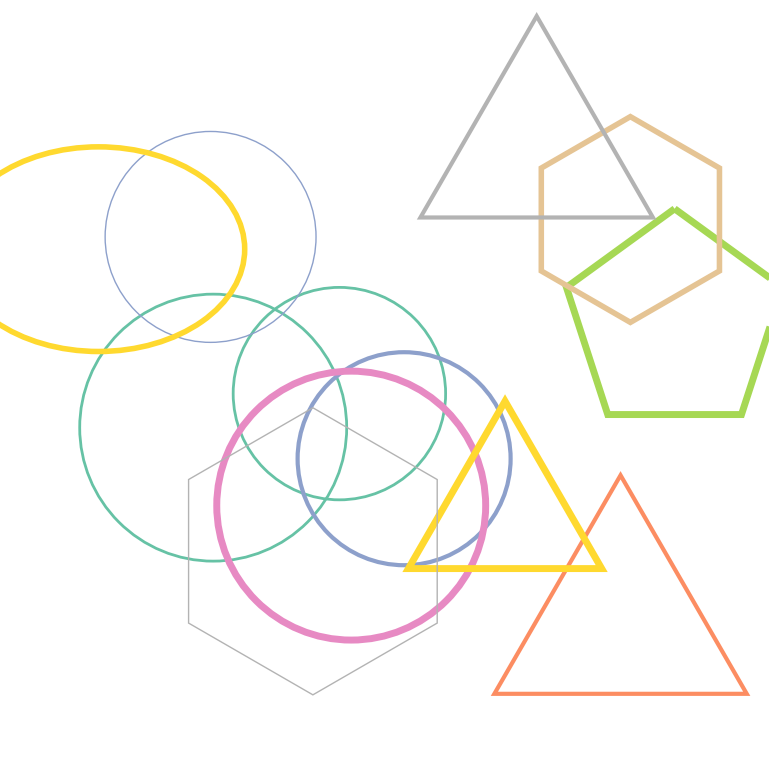[{"shape": "circle", "thickness": 1, "radius": 0.87, "center": [0.277, 0.445]}, {"shape": "circle", "thickness": 1, "radius": 0.69, "center": [0.441, 0.489]}, {"shape": "triangle", "thickness": 1.5, "radius": 0.95, "center": [0.806, 0.194]}, {"shape": "circle", "thickness": 0.5, "radius": 0.68, "center": [0.273, 0.692]}, {"shape": "circle", "thickness": 1.5, "radius": 0.69, "center": [0.525, 0.404]}, {"shape": "circle", "thickness": 2.5, "radius": 0.87, "center": [0.456, 0.343]}, {"shape": "pentagon", "thickness": 2.5, "radius": 0.74, "center": [0.876, 0.581]}, {"shape": "triangle", "thickness": 2.5, "radius": 0.72, "center": [0.656, 0.334]}, {"shape": "oval", "thickness": 2, "radius": 0.95, "center": [0.128, 0.676]}, {"shape": "hexagon", "thickness": 2, "radius": 0.67, "center": [0.819, 0.715]}, {"shape": "triangle", "thickness": 1.5, "radius": 0.87, "center": [0.697, 0.805]}, {"shape": "hexagon", "thickness": 0.5, "radius": 0.93, "center": [0.406, 0.284]}]